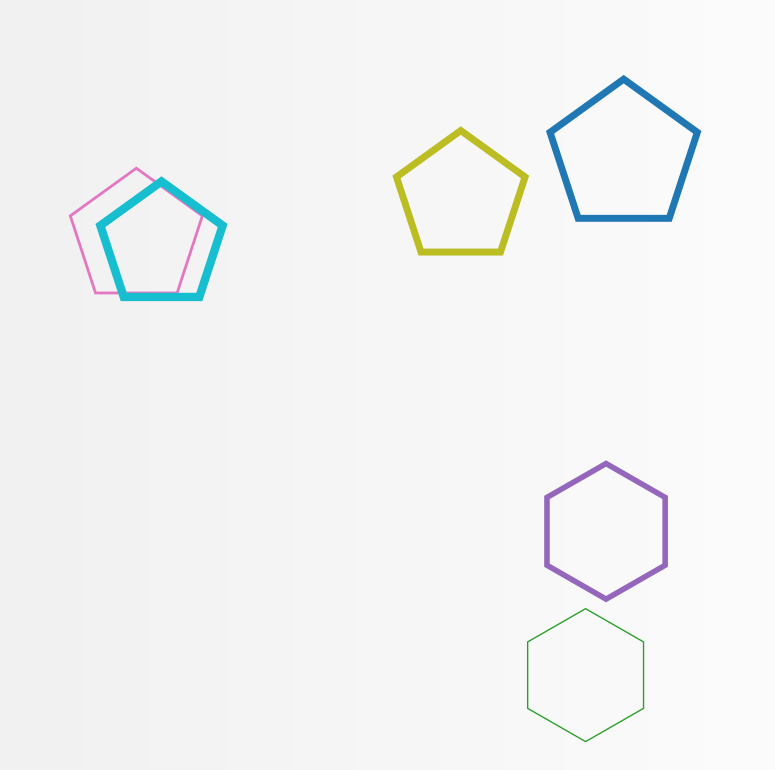[{"shape": "pentagon", "thickness": 2.5, "radius": 0.5, "center": [0.805, 0.797]}, {"shape": "hexagon", "thickness": 0.5, "radius": 0.43, "center": [0.756, 0.123]}, {"shape": "hexagon", "thickness": 2, "radius": 0.44, "center": [0.782, 0.31]}, {"shape": "pentagon", "thickness": 1, "radius": 0.45, "center": [0.176, 0.692]}, {"shape": "pentagon", "thickness": 2.5, "radius": 0.44, "center": [0.595, 0.743]}, {"shape": "pentagon", "thickness": 3, "radius": 0.41, "center": [0.208, 0.681]}]